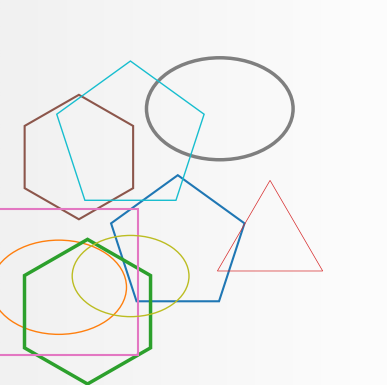[{"shape": "pentagon", "thickness": 1.5, "radius": 0.91, "center": [0.459, 0.364]}, {"shape": "oval", "thickness": 1, "radius": 0.87, "center": [0.152, 0.254]}, {"shape": "hexagon", "thickness": 2.5, "radius": 0.94, "center": [0.226, 0.19]}, {"shape": "triangle", "thickness": 0.5, "radius": 0.78, "center": [0.697, 0.375]}, {"shape": "hexagon", "thickness": 1.5, "radius": 0.81, "center": [0.204, 0.592]}, {"shape": "square", "thickness": 1.5, "radius": 0.95, "center": [0.167, 0.268]}, {"shape": "oval", "thickness": 2.5, "radius": 0.95, "center": [0.567, 0.718]}, {"shape": "oval", "thickness": 1, "radius": 0.75, "center": [0.337, 0.283]}, {"shape": "pentagon", "thickness": 1, "radius": 1.0, "center": [0.337, 0.642]}]